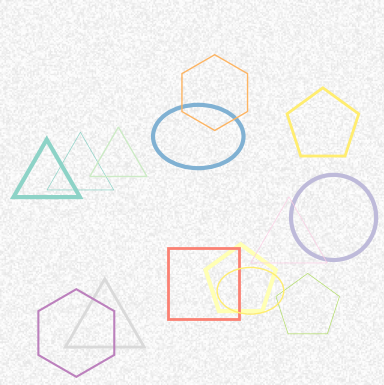[{"shape": "triangle", "thickness": 3, "radius": 0.5, "center": [0.121, 0.538]}, {"shape": "triangle", "thickness": 0.5, "radius": 0.5, "center": [0.209, 0.557]}, {"shape": "pentagon", "thickness": 3, "radius": 0.48, "center": [0.625, 0.27]}, {"shape": "circle", "thickness": 3, "radius": 0.55, "center": [0.866, 0.435]}, {"shape": "square", "thickness": 2, "radius": 0.46, "center": [0.529, 0.264]}, {"shape": "oval", "thickness": 3, "radius": 0.59, "center": [0.515, 0.645]}, {"shape": "hexagon", "thickness": 1, "radius": 0.49, "center": [0.558, 0.76]}, {"shape": "pentagon", "thickness": 0.5, "radius": 0.43, "center": [0.799, 0.203]}, {"shape": "triangle", "thickness": 0.5, "radius": 0.57, "center": [0.751, 0.374]}, {"shape": "triangle", "thickness": 2, "radius": 0.59, "center": [0.272, 0.158]}, {"shape": "hexagon", "thickness": 1.5, "radius": 0.57, "center": [0.198, 0.135]}, {"shape": "triangle", "thickness": 1, "radius": 0.43, "center": [0.307, 0.584]}, {"shape": "oval", "thickness": 1, "radius": 0.43, "center": [0.651, 0.245]}, {"shape": "pentagon", "thickness": 2, "radius": 0.49, "center": [0.839, 0.674]}]